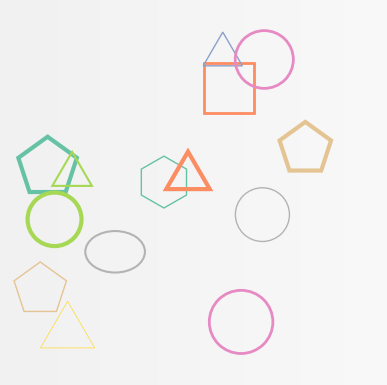[{"shape": "hexagon", "thickness": 1, "radius": 0.34, "center": [0.423, 0.527]}, {"shape": "pentagon", "thickness": 3, "radius": 0.4, "center": [0.123, 0.565]}, {"shape": "square", "thickness": 2, "radius": 0.32, "center": [0.591, 0.771]}, {"shape": "triangle", "thickness": 3, "radius": 0.32, "center": [0.485, 0.541]}, {"shape": "triangle", "thickness": 1, "radius": 0.29, "center": [0.575, 0.858]}, {"shape": "circle", "thickness": 2, "radius": 0.41, "center": [0.622, 0.164]}, {"shape": "circle", "thickness": 2, "radius": 0.37, "center": [0.682, 0.845]}, {"shape": "triangle", "thickness": 1.5, "radius": 0.29, "center": [0.186, 0.547]}, {"shape": "circle", "thickness": 3, "radius": 0.35, "center": [0.141, 0.43]}, {"shape": "triangle", "thickness": 0.5, "radius": 0.4, "center": [0.174, 0.137]}, {"shape": "pentagon", "thickness": 3, "radius": 0.35, "center": [0.788, 0.614]}, {"shape": "pentagon", "thickness": 1, "radius": 0.36, "center": [0.104, 0.249]}, {"shape": "oval", "thickness": 1.5, "radius": 0.38, "center": [0.297, 0.346]}, {"shape": "circle", "thickness": 1, "radius": 0.35, "center": [0.677, 0.443]}]